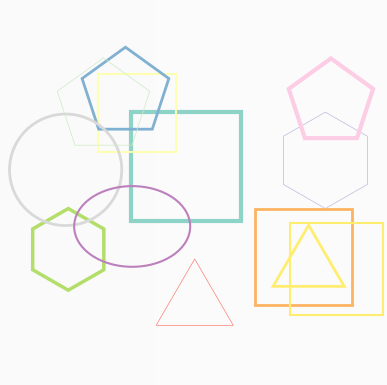[{"shape": "square", "thickness": 3, "radius": 0.71, "center": [0.48, 0.568]}, {"shape": "square", "thickness": 1.5, "radius": 0.51, "center": [0.353, 0.706]}, {"shape": "hexagon", "thickness": 0.5, "radius": 0.63, "center": [0.84, 0.584]}, {"shape": "triangle", "thickness": 0.5, "radius": 0.58, "center": [0.502, 0.212]}, {"shape": "pentagon", "thickness": 2, "radius": 0.59, "center": [0.324, 0.76]}, {"shape": "square", "thickness": 2, "radius": 0.62, "center": [0.783, 0.332]}, {"shape": "hexagon", "thickness": 2.5, "radius": 0.53, "center": [0.176, 0.352]}, {"shape": "pentagon", "thickness": 3, "radius": 0.57, "center": [0.854, 0.734]}, {"shape": "circle", "thickness": 2, "radius": 0.72, "center": [0.169, 0.559]}, {"shape": "oval", "thickness": 1.5, "radius": 0.75, "center": [0.341, 0.412]}, {"shape": "pentagon", "thickness": 0.5, "radius": 0.63, "center": [0.267, 0.724]}, {"shape": "triangle", "thickness": 2, "radius": 0.53, "center": [0.797, 0.309]}, {"shape": "square", "thickness": 1.5, "radius": 0.6, "center": [0.868, 0.301]}]